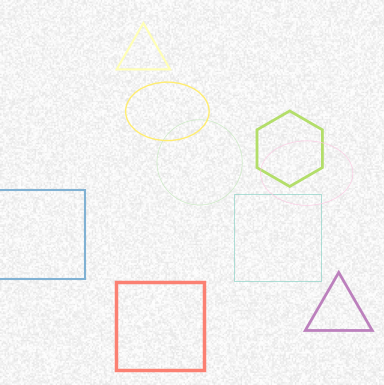[{"shape": "square", "thickness": 0.5, "radius": 0.56, "center": [0.721, 0.383]}, {"shape": "triangle", "thickness": 1.5, "radius": 0.4, "center": [0.372, 0.86]}, {"shape": "square", "thickness": 2.5, "radius": 0.57, "center": [0.415, 0.153]}, {"shape": "square", "thickness": 1.5, "radius": 0.58, "center": [0.106, 0.392]}, {"shape": "hexagon", "thickness": 2, "radius": 0.49, "center": [0.752, 0.614]}, {"shape": "oval", "thickness": 0.5, "radius": 0.6, "center": [0.797, 0.55]}, {"shape": "triangle", "thickness": 2, "radius": 0.5, "center": [0.88, 0.192]}, {"shape": "circle", "thickness": 0.5, "radius": 0.55, "center": [0.518, 0.578]}, {"shape": "oval", "thickness": 1, "radius": 0.54, "center": [0.435, 0.711]}]